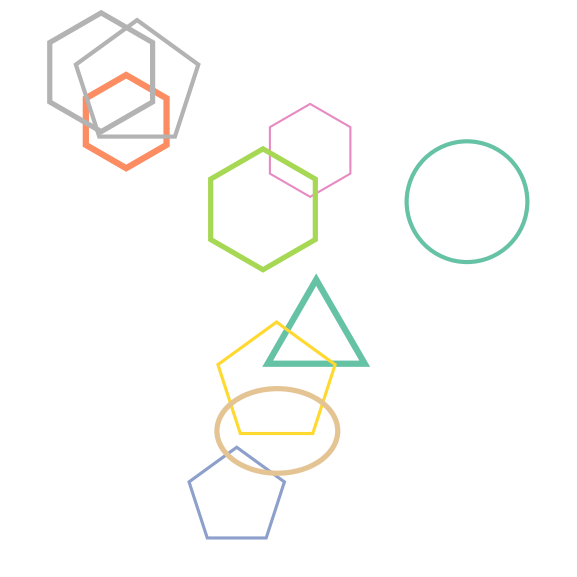[{"shape": "circle", "thickness": 2, "radius": 0.52, "center": [0.809, 0.65]}, {"shape": "triangle", "thickness": 3, "radius": 0.49, "center": [0.548, 0.418]}, {"shape": "hexagon", "thickness": 3, "radius": 0.4, "center": [0.219, 0.789]}, {"shape": "pentagon", "thickness": 1.5, "radius": 0.43, "center": [0.41, 0.138]}, {"shape": "hexagon", "thickness": 1, "radius": 0.4, "center": [0.537, 0.739]}, {"shape": "hexagon", "thickness": 2.5, "radius": 0.52, "center": [0.455, 0.637]}, {"shape": "pentagon", "thickness": 1.5, "radius": 0.53, "center": [0.479, 0.335]}, {"shape": "oval", "thickness": 2.5, "radius": 0.52, "center": [0.48, 0.253]}, {"shape": "pentagon", "thickness": 2, "radius": 0.56, "center": [0.237, 0.853]}, {"shape": "hexagon", "thickness": 2.5, "radius": 0.51, "center": [0.175, 0.874]}]